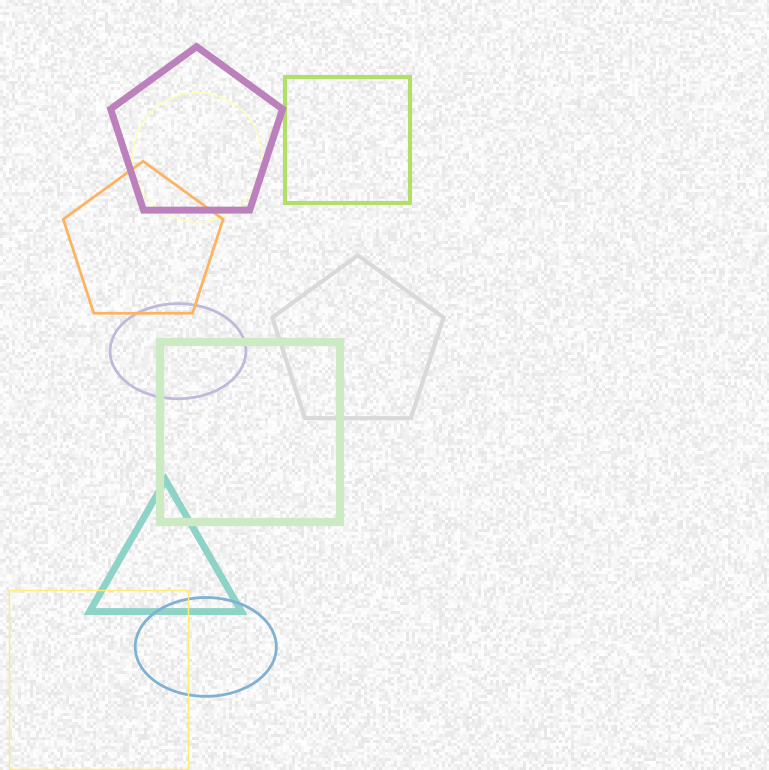[{"shape": "triangle", "thickness": 2.5, "radius": 0.57, "center": [0.215, 0.263]}, {"shape": "circle", "thickness": 0.5, "radius": 0.42, "center": [0.256, 0.796]}, {"shape": "oval", "thickness": 1, "radius": 0.44, "center": [0.231, 0.544]}, {"shape": "oval", "thickness": 1, "radius": 0.46, "center": [0.267, 0.16]}, {"shape": "pentagon", "thickness": 1, "radius": 0.55, "center": [0.186, 0.681]}, {"shape": "square", "thickness": 1.5, "radius": 0.41, "center": [0.451, 0.818]}, {"shape": "pentagon", "thickness": 1.5, "radius": 0.58, "center": [0.465, 0.551]}, {"shape": "pentagon", "thickness": 2.5, "radius": 0.59, "center": [0.255, 0.822]}, {"shape": "square", "thickness": 3, "radius": 0.58, "center": [0.324, 0.439]}, {"shape": "square", "thickness": 0.5, "radius": 0.58, "center": [0.128, 0.117]}]